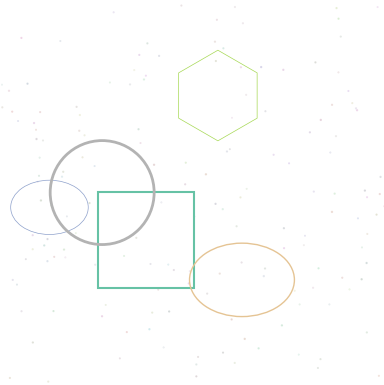[{"shape": "square", "thickness": 1.5, "radius": 0.62, "center": [0.379, 0.377]}, {"shape": "oval", "thickness": 0.5, "radius": 0.5, "center": [0.128, 0.461]}, {"shape": "hexagon", "thickness": 0.5, "radius": 0.59, "center": [0.566, 0.752]}, {"shape": "oval", "thickness": 1, "radius": 0.68, "center": [0.629, 0.273]}, {"shape": "circle", "thickness": 2, "radius": 0.68, "center": [0.265, 0.5]}]